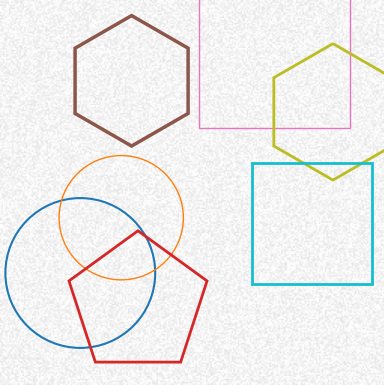[{"shape": "circle", "thickness": 1.5, "radius": 0.97, "center": [0.209, 0.291]}, {"shape": "circle", "thickness": 1, "radius": 0.81, "center": [0.315, 0.435]}, {"shape": "pentagon", "thickness": 2, "radius": 0.94, "center": [0.358, 0.212]}, {"shape": "hexagon", "thickness": 2.5, "radius": 0.85, "center": [0.342, 0.79]}, {"shape": "square", "thickness": 1, "radius": 0.98, "center": [0.713, 0.865]}, {"shape": "hexagon", "thickness": 2, "radius": 0.89, "center": [0.865, 0.709]}, {"shape": "square", "thickness": 2, "radius": 0.78, "center": [0.81, 0.419]}]